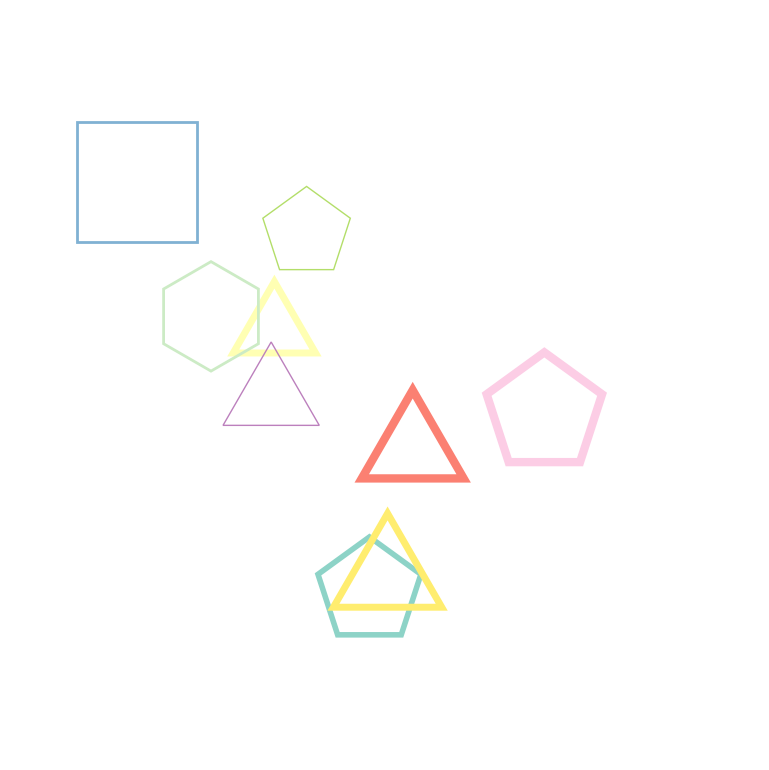[{"shape": "pentagon", "thickness": 2, "radius": 0.35, "center": [0.48, 0.232]}, {"shape": "triangle", "thickness": 2.5, "radius": 0.31, "center": [0.356, 0.572]}, {"shape": "triangle", "thickness": 3, "radius": 0.38, "center": [0.536, 0.417]}, {"shape": "square", "thickness": 1, "radius": 0.39, "center": [0.178, 0.764]}, {"shape": "pentagon", "thickness": 0.5, "radius": 0.3, "center": [0.398, 0.698]}, {"shape": "pentagon", "thickness": 3, "radius": 0.39, "center": [0.707, 0.464]}, {"shape": "triangle", "thickness": 0.5, "radius": 0.36, "center": [0.352, 0.484]}, {"shape": "hexagon", "thickness": 1, "radius": 0.36, "center": [0.274, 0.589]}, {"shape": "triangle", "thickness": 2.5, "radius": 0.41, "center": [0.503, 0.252]}]